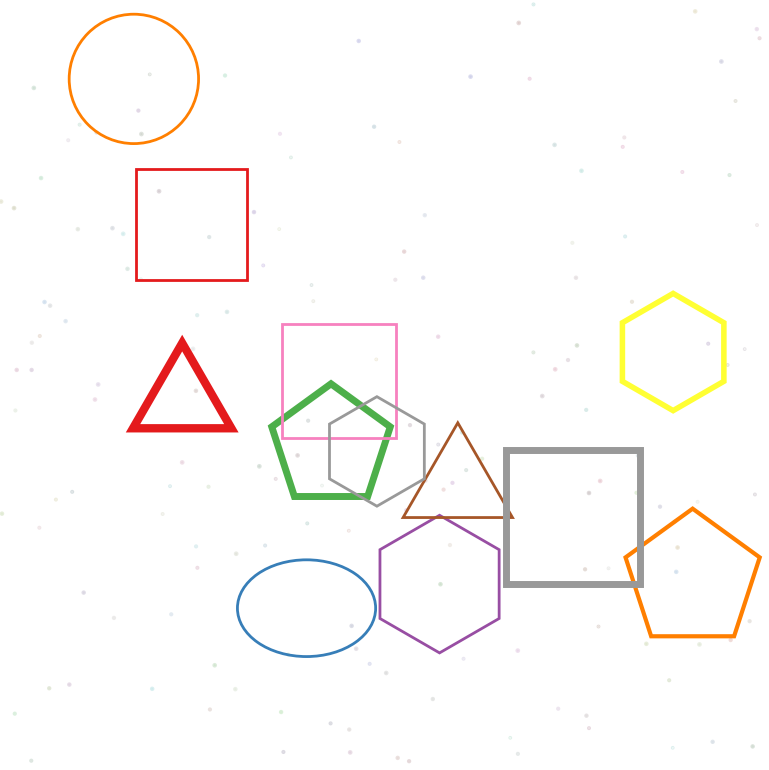[{"shape": "square", "thickness": 1, "radius": 0.36, "center": [0.249, 0.709]}, {"shape": "triangle", "thickness": 3, "radius": 0.37, "center": [0.237, 0.481]}, {"shape": "oval", "thickness": 1, "radius": 0.45, "center": [0.398, 0.21]}, {"shape": "pentagon", "thickness": 2.5, "radius": 0.4, "center": [0.43, 0.421]}, {"shape": "hexagon", "thickness": 1, "radius": 0.45, "center": [0.571, 0.241]}, {"shape": "circle", "thickness": 1, "radius": 0.42, "center": [0.174, 0.898]}, {"shape": "pentagon", "thickness": 1.5, "radius": 0.46, "center": [0.9, 0.248]}, {"shape": "hexagon", "thickness": 2, "radius": 0.38, "center": [0.874, 0.543]}, {"shape": "triangle", "thickness": 1, "radius": 0.41, "center": [0.595, 0.369]}, {"shape": "square", "thickness": 1, "radius": 0.37, "center": [0.44, 0.505]}, {"shape": "square", "thickness": 2.5, "radius": 0.43, "center": [0.745, 0.329]}, {"shape": "hexagon", "thickness": 1, "radius": 0.36, "center": [0.489, 0.414]}]